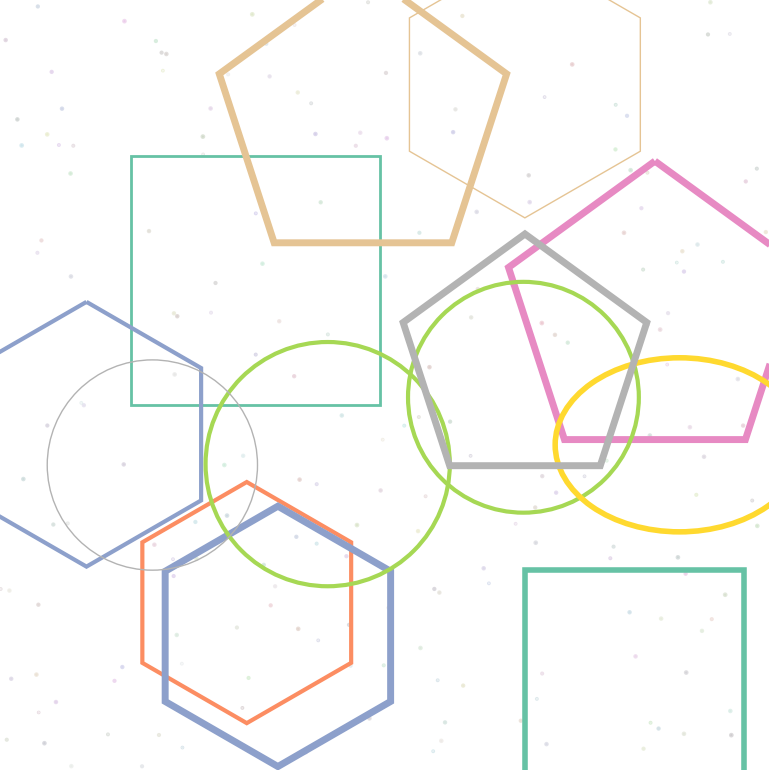[{"shape": "square", "thickness": 2, "radius": 0.71, "center": [0.824, 0.118]}, {"shape": "square", "thickness": 1, "radius": 0.81, "center": [0.332, 0.636]}, {"shape": "hexagon", "thickness": 1.5, "radius": 0.78, "center": [0.32, 0.217]}, {"shape": "hexagon", "thickness": 1.5, "radius": 0.86, "center": [0.112, 0.436]}, {"shape": "hexagon", "thickness": 2.5, "radius": 0.85, "center": [0.361, 0.174]}, {"shape": "pentagon", "thickness": 2.5, "radius": 1.0, "center": [0.851, 0.591]}, {"shape": "circle", "thickness": 1.5, "radius": 0.79, "center": [0.426, 0.397]}, {"shape": "circle", "thickness": 1.5, "radius": 0.75, "center": [0.68, 0.484]}, {"shape": "oval", "thickness": 2, "radius": 0.81, "center": [0.882, 0.422]}, {"shape": "hexagon", "thickness": 0.5, "radius": 0.87, "center": [0.682, 0.89]}, {"shape": "pentagon", "thickness": 2.5, "radius": 0.98, "center": [0.471, 0.843]}, {"shape": "circle", "thickness": 0.5, "radius": 0.68, "center": [0.198, 0.396]}, {"shape": "pentagon", "thickness": 2.5, "radius": 0.83, "center": [0.682, 0.53]}]